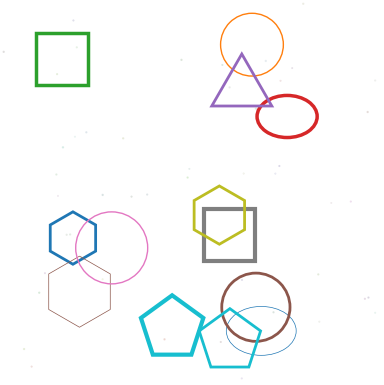[{"shape": "hexagon", "thickness": 2, "radius": 0.34, "center": [0.189, 0.382]}, {"shape": "oval", "thickness": 0.5, "radius": 0.45, "center": [0.679, 0.141]}, {"shape": "circle", "thickness": 1, "radius": 0.41, "center": [0.654, 0.884]}, {"shape": "square", "thickness": 2.5, "radius": 0.34, "center": [0.161, 0.846]}, {"shape": "oval", "thickness": 2.5, "radius": 0.39, "center": [0.746, 0.697]}, {"shape": "triangle", "thickness": 2, "radius": 0.45, "center": [0.628, 0.77]}, {"shape": "hexagon", "thickness": 0.5, "radius": 0.46, "center": [0.206, 0.242]}, {"shape": "circle", "thickness": 2, "radius": 0.44, "center": [0.665, 0.202]}, {"shape": "circle", "thickness": 1, "radius": 0.47, "center": [0.29, 0.356]}, {"shape": "square", "thickness": 3, "radius": 0.34, "center": [0.596, 0.39]}, {"shape": "hexagon", "thickness": 2, "radius": 0.38, "center": [0.57, 0.441]}, {"shape": "pentagon", "thickness": 3, "radius": 0.43, "center": [0.447, 0.148]}, {"shape": "pentagon", "thickness": 2, "radius": 0.42, "center": [0.597, 0.115]}]